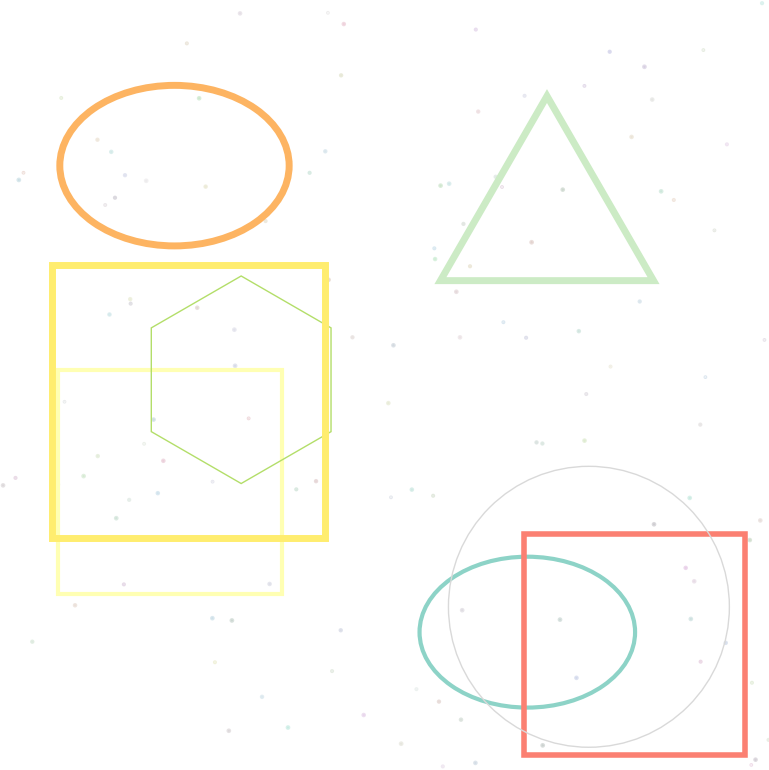[{"shape": "oval", "thickness": 1.5, "radius": 0.7, "center": [0.685, 0.179]}, {"shape": "square", "thickness": 1.5, "radius": 0.73, "center": [0.221, 0.374]}, {"shape": "square", "thickness": 2, "radius": 0.72, "center": [0.824, 0.163]}, {"shape": "oval", "thickness": 2.5, "radius": 0.74, "center": [0.227, 0.785]}, {"shape": "hexagon", "thickness": 0.5, "radius": 0.67, "center": [0.313, 0.507]}, {"shape": "circle", "thickness": 0.5, "radius": 0.91, "center": [0.765, 0.212]}, {"shape": "triangle", "thickness": 2.5, "radius": 0.8, "center": [0.71, 0.715]}, {"shape": "square", "thickness": 2.5, "radius": 0.89, "center": [0.245, 0.479]}]